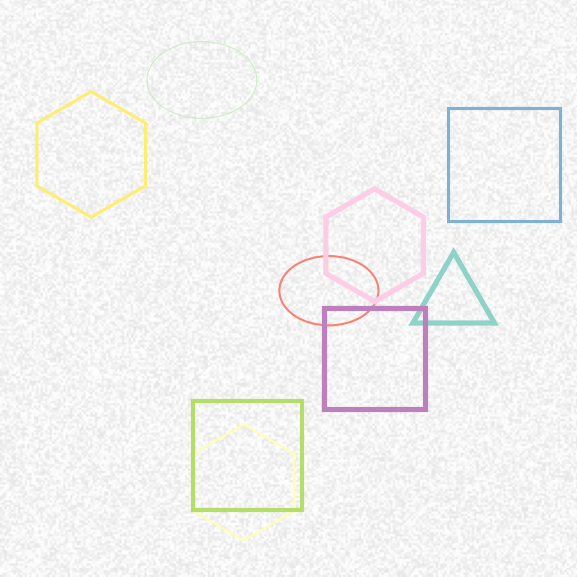[{"shape": "triangle", "thickness": 2.5, "radius": 0.41, "center": [0.786, 0.481]}, {"shape": "hexagon", "thickness": 1, "radius": 0.5, "center": [0.422, 0.164]}, {"shape": "oval", "thickness": 1, "radius": 0.43, "center": [0.57, 0.496]}, {"shape": "square", "thickness": 1.5, "radius": 0.49, "center": [0.873, 0.715]}, {"shape": "square", "thickness": 2, "radius": 0.47, "center": [0.429, 0.21]}, {"shape": "hexagon", "thickness": 2.5, "radius": 0.49, "center": [0.649, 0.575]}, {"shape": "square", "thickness": 2.5, "radius": 0.44, "center": [0.649, 0.379]}, {"shape": "oval", "thickness": 0.5, "radius": 0.48, "center": [0.35, 0.861]}, {"shape": "hexagon", "thickness": 1.5, "radius": 0.54, "center": [0.158, 0.732]}]